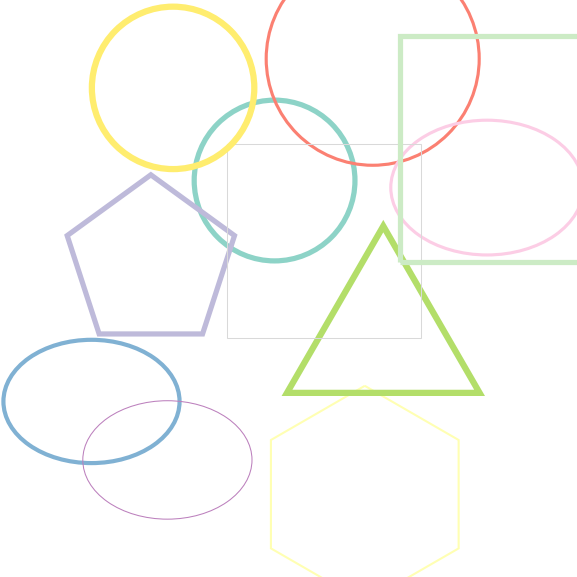[{"shape": "circle", "thickness": 2.5, "radius": 0.7, "center": [0.475, 0.687]}, {"shape": "hexagon", "thickness": 1, "radius": 0.94, "center": [0.632, 0.143]}, {"shape": "pentagon", "thickness": 2.5, "radius": 0.76, "center": [0.261, 0.544]}, {"shape": "circle", "thickness": 1.5, "radius": 0.92, "center": [0.645, 0.897]}, {"shape": "oval", "thickness": 2, "radius": 0.76, "center": [0.158, 0.304]}, {"shape": "triangle", "thickness": 3, "radius": 0.96, "center": [0.664, 0.415]}, {"shape": "oval", "thickness": 1.5, "radius": 0.83, "center": [0.843, 0.674]}, {"shape": "square", "thickness": 0.5, "radius": 0.84, "center": [0.561, 0.582]}, {"shape": "oval", "thickness": 0.5, "radius": 0.73, "center": [0.29, 0.203]}, {"shape": "square", "thickness": 2.5, "radius": 0.98, "center": [0.889, 0.741]}, {"shape": "circle", "thickness": 3, "radius": 0.7, "center": [0.3, 0.847]}]